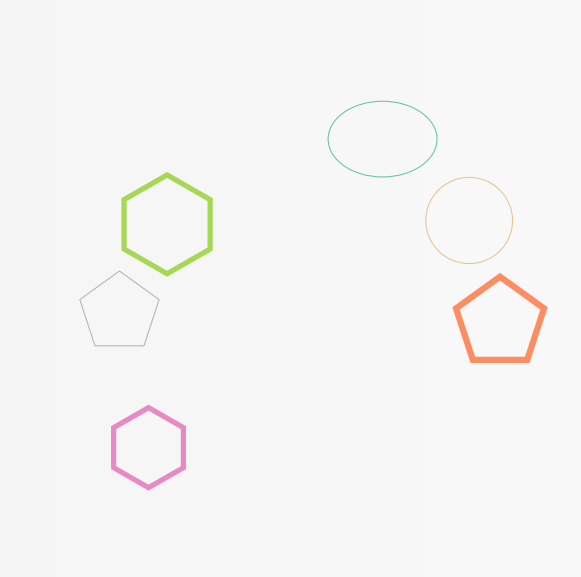[{"shape": "oval", "thickness": 0.5, "radius": 0.47, "center": [0.658, 0.758]}, {"shape": "pentagon", "thickness": 3, "radius": 0.4, "center": [0.86, 0.44]}, {"shape": "hexagon", "thickness": 2.5, "radius": 0.35, "center": [0.256, 0.224]}, {"shape": "hexagon", "thickness": 2.5, "radius": 0.43, "center": [0.287, 0.611]}, {"shape": "circle", "thickness": 0.5, "radius": 0.37, "center": [0.807, 0.617]}, {"shape": "pentagon", "thickness": 0.5, "radius": 0.36, "center": [0.206, 0.458]}]